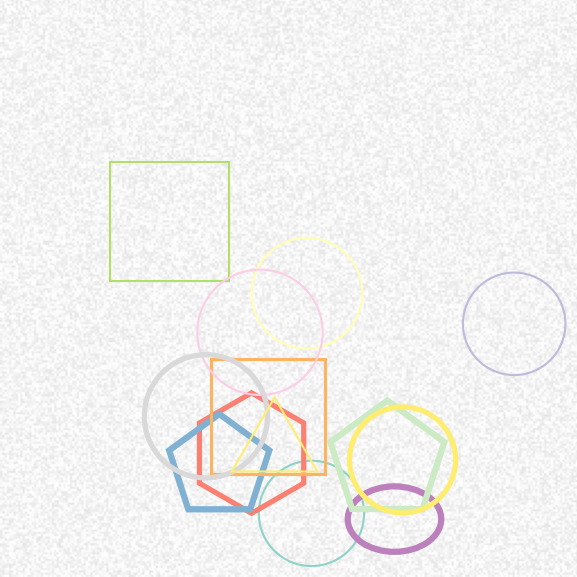[{"shape": "circle", "thickness": 1, "radius": 0.46, "center": [0.539, 0.11]}, {"shape": "circle", "thickness": 1, "radius": 0.48, "center": [0.532, 0.491]}, {"shape": "circle", "thickness": 1, "radius": 0.44, "center": [0.89, 0.438]}, {"shape": "hexagon", "thickness": 2.5, "radius": 0.52, "center": [0.436, 0.215]}, {"shape": "pentagon", "thickness": 3, "radius": 0.46, "center": [0.38, 0.191]}, {"shape": "square", "thickness": 1.5, "radius": 0.5, "center": [0.464, 0.277]}, {"shape": "square", "thickness": 1, "radius": 0.52, "center": [0.293, 0.616]}, {"shape": "circle", "thickness": 1, "radius": 0.54, "center": [0.45, 0.424]}, {"shape": "circle", "thickness": 2.5, "radius": 0.53, "center": [0.357, 0.278]}, {"shape": "oval", "thickness": 3, "radius": 0.4, "center": [0.683, 0.1]}, {"shape": "pentagon", "thickness": 3, "radius": 0.52, "center": [0.671, 0.202]}, {"shape": "triangle", "thickness": 1, "radius": 0.43, "center": [0.475, 0.225]}, {"shape": "circle", "thickness": 2.5, "radius": 0.46, "center": [0.697, 0.203]}]